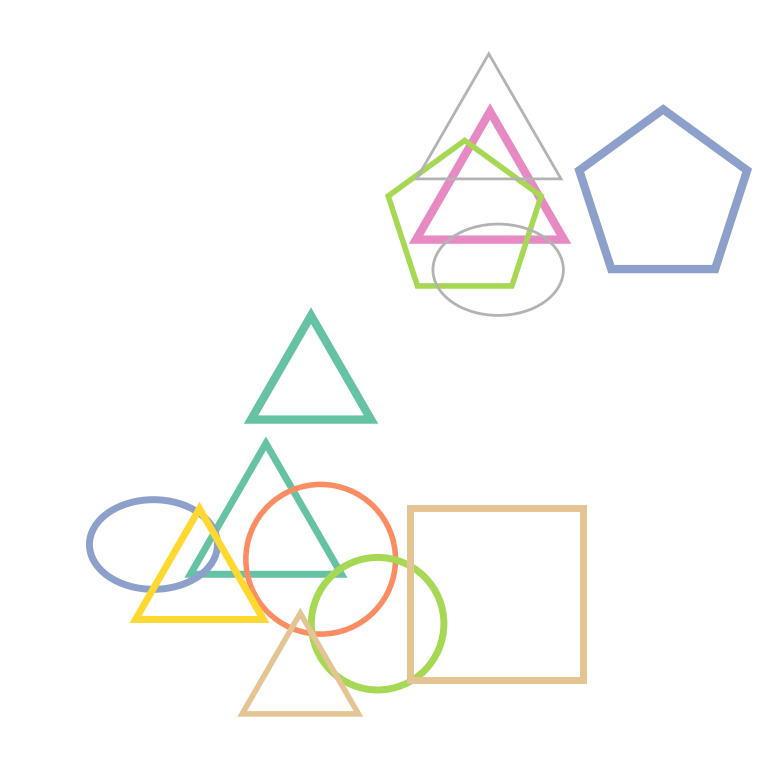[{"shape": "triangle", "thickness": 3, "radius": 0.45, "center": [0.404, 0.5]}, {"shape": "triangle", "thickness": 2.5, "radius": 0.57, "center": [0.345, 0.311]}, {"shape": "circle", "thickness": 2, "radius": 0.49, "center": [0.416, 0.274]}, {"shape": "oval", "thickness": 2.5, "radius": 0.42, "center": [0.199, 0.293]}, {"shape": "pentagon", "thickness": 3, "radius": 0.57, "center": [0.861, 0.743]}, {"shape": "triangle", "thickness": 3, "radius": 0.55, "center": [0.636, 0.744]}, {"shape": "pentagon", "thickness": 2, "radius": 0.52, "center": [0.603, 0.713]}, {"shape": "circle", "thickness": 2.5, "radius": 0.43, "center": [0.49, 0.19]}, {"shape": "triangle", "thickness": 2.5, "radius": 0.48, "center": [0.259, 0.243]}, {"shape": "square", "thickness": 2.5, "radius": 0.56, "center": [0.644, 0.228]}, {"shape": "triangle", "thickness": 2, "radius": 0.44, "center": [0.39, 0.116]}, {"shape": "triangle", "thickness": 1, "radius": 0.54, "center": [0.635, 0.822]}, {"shape": "oval", "thickness": 1, "radius": 0.42, "center": [0.647, 0.65]}]